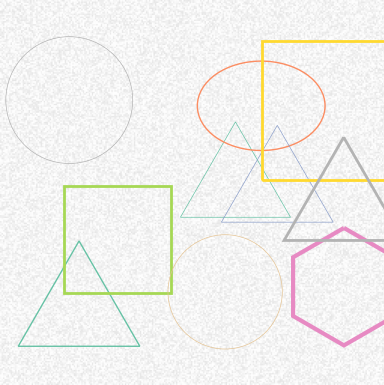[{"shape": "triangle", "thickness": 0.5, "radius": 0.83, "center": [0.612, 0.518]}, {"shape": "triangle", "thickness": 1, "radius": 0.91, "center": [0.205, 0.192]}, {"shape": "oval", "thickness": 1, "radius": 0.83, "center": [0.678, 0.725]}, {"shape": "triangle", "thickness": 0.5, "radius": 0.84, "center": [0.72, 0.507]}, {"shape": "hexagon", "thickness": 3, "radius": 0.76, "center": [0.893, 0.255]}, {"shape": "square", "thickness": 2, "radius": 0.7, "center": [0.305, 0.377]}, {"shape": "square", "thickness": 2, "radius": 0.9, "center": [0.861, 0.713]}, {"shape": "circle", "thickness": 0.5, "radius": 0.74, "center": [0.585, 0.242]}, {"shape": "circle", "thickness": 0.5, "radius": 0.82, "center": [0.18, 0.74]}, {"shape": "triangle", "thickness": 2, "radius": 0.89, "center": [0.893, 0.465]}]